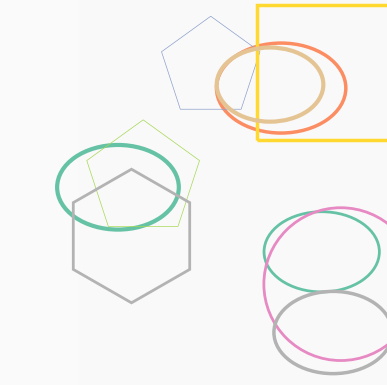[{"shape": "oval", "thickness": 2, "radius": 0.74, "center": [0.83, 0.346]}, {"shape": "oval", "thickness": 3, "radius": 0.79, "center": [0.304, 0.514]}, {"shape": "oval", "thickness": 2.5, "radius": 0.83, "center": [0.726, 0.771]}, {"shape": "pentagon", "thickness": 0.5, "radius": 0.67, "center": [0.544, 0.824]}, {"shape": "circle", "thickness": 2, "radius": 0.99, "center": [0.879, 0.262]}, {"shape": "pentagon", "thickness": 0.5, "radius": 0.76, "center": [0.369, 0.536]}, {"shape": "square", "thickness": 2.5, "radius": 0.87, "center": [0.839, 0.812]}, {"shape": "oval", "thickness": 3, "radius": 0.69, "center": [0.697, 0.78]}, {"shape": "oval", "thickness": 2.5, "radius": 0.76, "center": [0.859, 0.136]}, {"shape": "hexagon", "thickness": 2, "radius": 0.87, "center": [0.339, 0.387]}]